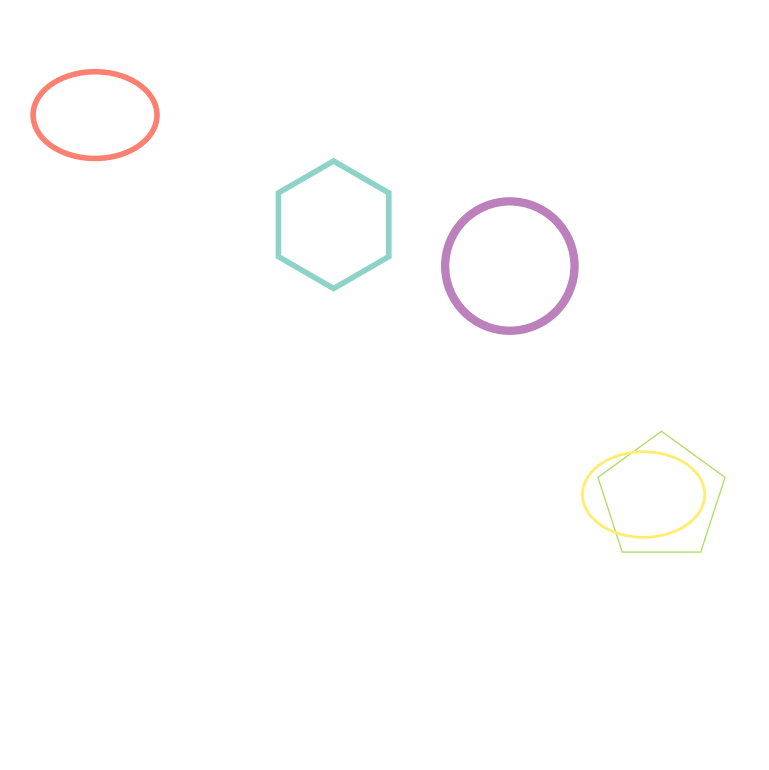[{"shape": "hexagon", "thickness": 2, "radius": 0.41, "center": [0.433, 0.708]}, {"shape": "oval", "thickness": 2, "radius": 0.4, "center": [0.123, 0.851]}, {"shape": "pentagon", "thickness": 0.5, "radius": 0.43, "center": [0.859, 0.353]}, {"shape": "circle", "thickness": 3, "radius": 0.42, "center": [0.662, 0.654]}, {"shape": "oval", "thickness": 1, "radius": 0.4, "center": [0.836, 0.358]}]